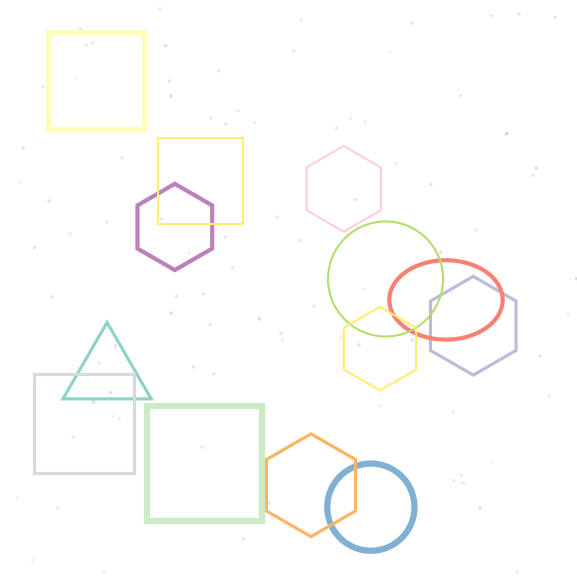[{"shape": "triangle", "thickness": 1.5, "radius": 0.44, "center": [0.185, 0.353]}, {"shape": "square", "thickness": 2.5, "radius": 0.42, "center": [0.166, 0.86]}, {"shape": "hexagon", "thickness": 1.5, "radius": 0.43, "center": [0.819, 0.435]}, {"shape": "oval", "thickness": 2, "radius": 0.49, "center": [0.772, 0.48]}, {"shape": "circle", "thickness": 3, "radius": 0.38, "center": [0.642, 0.121]}, {"shape": "hexagon", "thickness": 1.5, "radius": 0.45, "center": [0.539, 0.159]}, {"shape": "circle", "thickness": 1, "radius": 0.5, "center": [0.668, 0.516]}, {"shape": "hexagon", "thickness": 1, "radius": 0.37, "center": [0.595, 0.672]}, {"shape": "square", "thickness": 1.5, "radius": 0.43, "center": [0.146, 0.266]}, {"shape": "hexagon", "thickness": 2, "radius": 0.37, "center": [0.303, 0.606]}, {"shape": "square", "thickness": 3, "radius": 0.5, "center": [0.355, 0.196]}, {"shape": "hexagon", "thickness": 1, "radius": 0.36, "center": [0.658, 0.395]}, {"shape": "square", "thickness": 1, "radius": 0.37, "center": [0.347, 0.686]}]